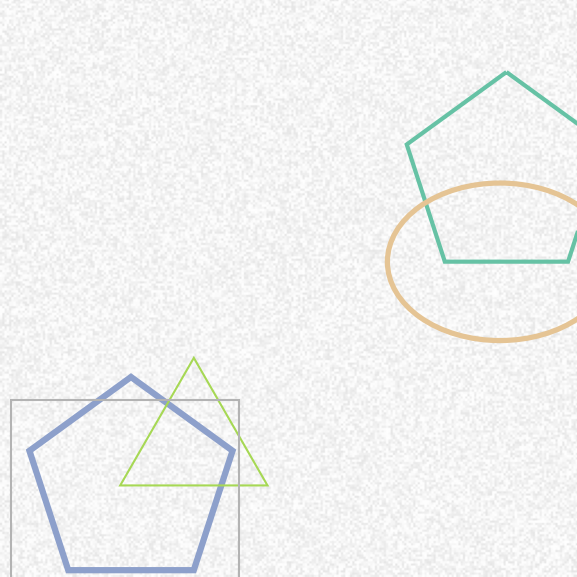[{"shape": "pentagon", "thickness": 2, "radius": 0.91, "center": [0.877, 0.693]}, {"shape": "pentagon", "thickness": 3, "radius": 0.92, "center": [0.227, 0.161]}, {"shape": "triangle", "thickness": 1, "radius": 0.74, "center": [0.336, 0.232]}, {"shape": "oval", "thickness": 2.5, "radius": 0.97, "center": [0.866, 0.546]}, {"shape": "square", "thickness": 1, "radius": 0.99, "center": [0.217, 0.109]}]